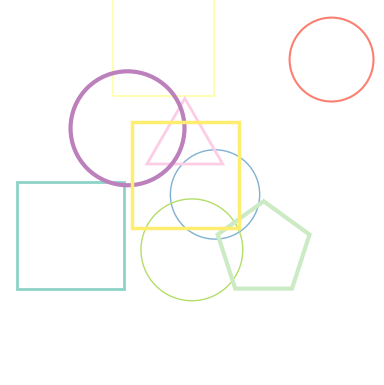[{"shape": "square", "thickness": 2, "radius": 0.69, "center": [0.184, 0.389]}, {"shape": "square", "thickness": 1.5, "radius": 0.66, "center": [0.425, 0.883]}, {"shape": "circle", "thickness": 1.5, "radius": 0.54, "center": [0.861, 0.845]}, {"shape": "circle", "thickness": 1, "radius": 0.58, "center": [0.559, 0.495]}, {"shape": "circle", "thickness": 1, "radius": 0.66, "center": [0.498, 0.351]}, {"shape": "triangle", "thickness": 2, "radius": 0.57, "center": [0.48, 0.631]}, {"shape": "circle", "thickness": 3, "radius": 0.74, "center": [0.331, 0.667]}, {"shape": "pentagon", "thickness": 3, "radius": 0.63, "center": [0.685, 0.352]}, {"shape": "square", "thickness": 2.5, "radius": 0.69, "center": [0.482, 0.546]}]